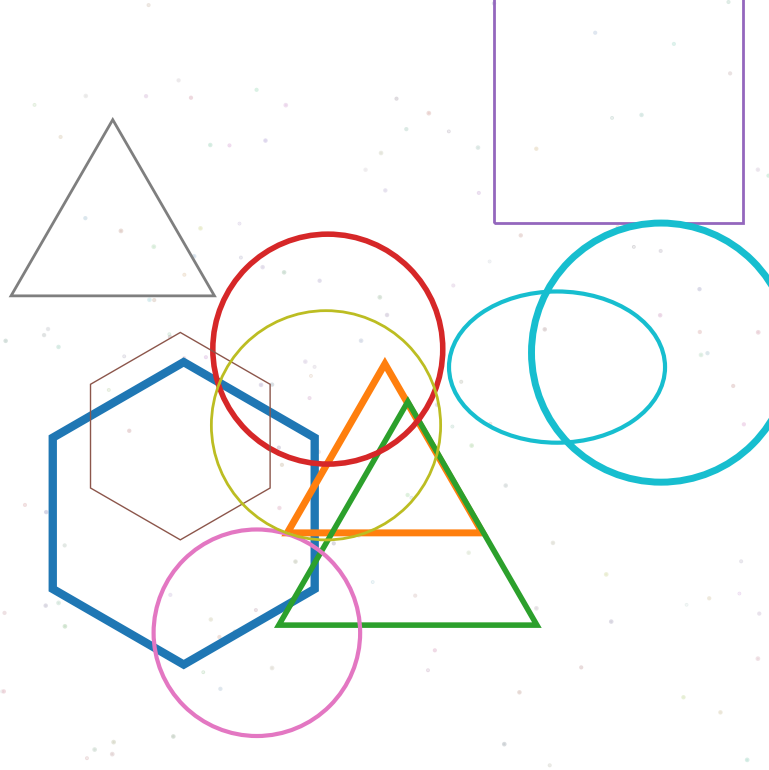[{"shape": "hexagon", "thickness": 3, "radius": 0.98, "center": [0.239, 0.333]}, {"shape": "triangle", "thickness": 2.5, "radius": 0.73, "center": [0.5, 0.381]}, {"shape": "triangle", "thickness": 2, "radius": 0.97, "center": [0.53, 0.285]}, {"shape": "circle", "thickness": 2, "radius": 0.75, "center": [0.426, 0.547]}, {"shape": "square", "thickness": 1, "radius": 0.81, "center": [0.803, 0.872]}, {"shape": "hexagon", "thickness": 0.5, "radius": 0.67, "center": [0.234, 0.434]}, {"shape": "circle", "thickness": 1.5, "radius": 0.67, "center": [0.334, 0.178]}, {"shape": "triangle", "thickness": 1, "radius": 0.76, "center": [0.146, 0.692]}, {"shape": "circle", "thickness": 1, "radius": 0.74, "center": [0.423, 0.448]}, {"shape": "oval", "thickness": 1.5, "radius": 0.7, "center": [0.723, 0.523]}, {"shape": "circle", "thickness": 2.5, "radius": 0.84, "center": [0.859, 0.542]}]